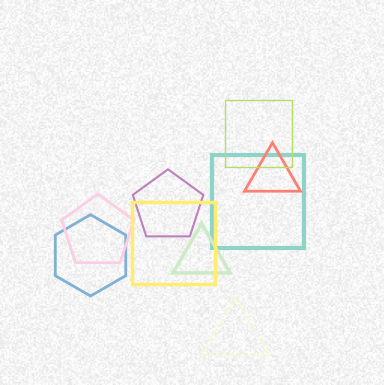[{"shape": "square", "thickness": 3, "radius": 0.6, "center": [0.67, 0.477]}, {"shape": "triangle", "thickness": 0.5, "radius": 0.51, "center": [0.611, 0.127]}, {"shape": "triangle", "thickness": 2, "radius": 0.42, "center": [0.708, 0.545]}, {"shape": "hexagon", "thickness": 2, "radius": 0.53, "center": [0.235, 0.337]}, {"shape": "square", "thickness": 1, "radius": 0.43, "center": [0.671, 0.652]}, {"shape": "pentagon", "thickness": 2, "radius": 0.49, "center": [0.254, 0.398]}, {"shape": "pentagon", "thickness": 1.5, "radius": 0.48, "center": [0.437, 0.464]}, {"shape": "triangle", "thickness": 2.5, "radius": 0.43, "center": [0.524, 0.334]}, {"shape": "square", "thickness": 2.5, "radius": 0.54, "center": [0.45, 0.369]}]